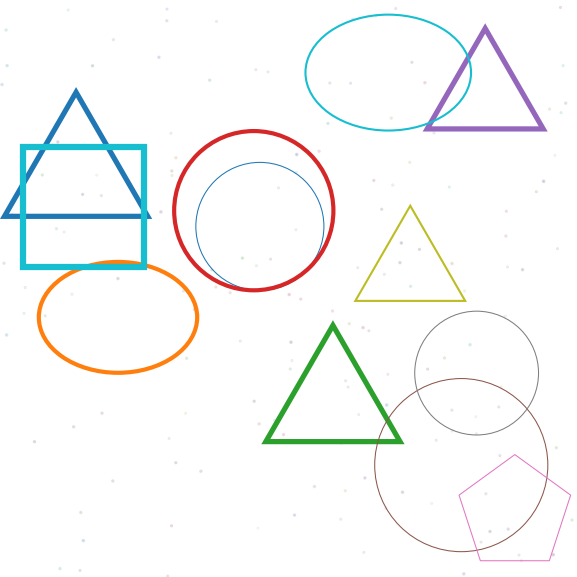[{"shape": "triangle", "thickness": 2.5, "radius": 0.72, "center": [0.132, 0.696]}, {"shape": "circle", "thickness": 0.5, "radius": 0.55, "center": [0.45, 0.607]}, {"shape": "oval", "thickness": 2, "radius": 0.69, "center": [0.204, 0.45]}, {"shape": "triangle", "thickness": 2.5, "radius": 0.67, "center": [0.577, 0.302]}, {"shape": "circle", "thickness": 2, "radius": 0.69, "center": [0.439, 0.634]}, {"shape": "triangle", "thickness": 2.5, "radius": 0.58, "center": [0.84, 0.834]}, {"shape": "circle", "thickness": 0.5, "radius": 0.75, "center": [0.799, 0.194]}, {"shape": "pentagon", "thickness": 0.5, "radius": 0.51, "center": [0.892, 0.11]}, {"shape": "circle", "thickness": 0.5, "radius": 0.54, "center": [0.825, 0.353]}, {"shape": "triangle", "thickness": 1, "radius": 0.55, "center": [0.71, 0.533]}, {"shape": "square", "thickness": 3, "radius": 0.52, "center": [0.144, 0.641]}, {"shape": "oval", "thickness": 1, "radius": 0.72, "center": [0.672, 0.873]}]